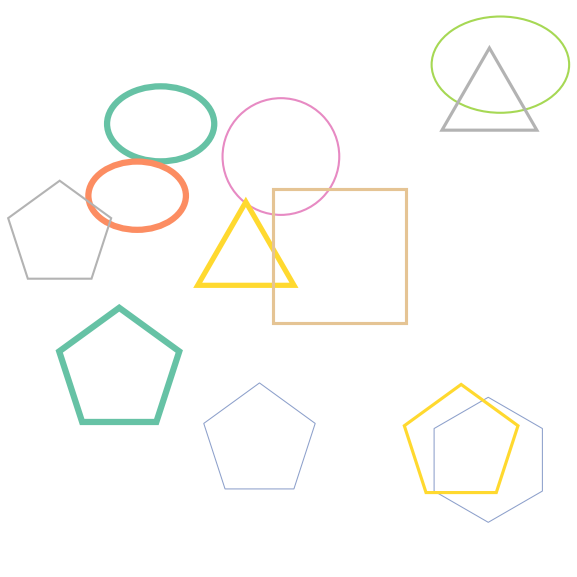[{"shape": "oval", "thickness": 3, "radius": 0.46, "center": [0.278, 0.785]}, {"shape": "pentagon", "thickness": 3, "radius": 0.55, "center": [0.206, 0.357]}, {"shape": "oval", "thickness": 3, "radius": 0.42, "center": [0.237, 0.66]}, {"shape": "pentagon", "thickness": 0.5, "radius": 0.51, "center": [0.449, 0.235]}, {"shape": "hexagon", "thickness": 0.5, "radius": 0.54, "center": [0.845, 0.203]}, {"shape": "circle", "thickness": 1, "radius": 0.51, "center": [0.486, 0.728]}, {"shape": "oval", "thickness": 1, "radius": 0.6, "center": [0.866, 0.887]}, {"shape": "triangle", "thickness": 2.5, "radius": 0.48, "center": [0.426, 0.553]}, {"shape": "pentagon", "thickness": 1.5, "radius": 0.52, "center": [0.799, 0.23]}, {"shape": "square", "thickness": 1.5, "radius": 0.58, "center": [0.588, 0.556]}, {"shape": "pentagon", "thickness": 1, "radius": 0.47, "center": [0.103, 0.592]}, {"shape": "triangle", "thickness": 1.5, "radius": 0.47, "center": [0.847, 0.821]}]